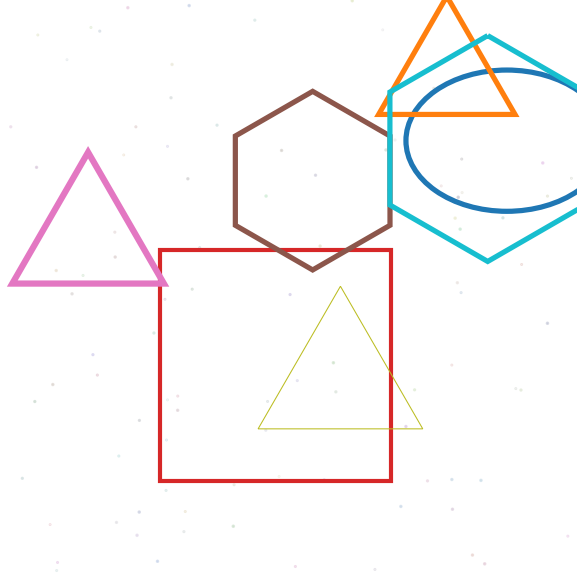[{"shape": "oval", "thickness": 2.5, "radius": 0.87, "center": [0.878, 0.756]}, {"shape": "triangle", "thickness": 2.5, "radius": 0.68, "center": [0.774, 0.869]}, {"shape": "square", "thickness": 2, "radius": 1.0, "center": [0.477, 0.366]}, {"shape": "hexagon", "thickness": 2.5, "radius": 0.77, "center": [0.541, 0.686]}, {"shape": "triangle", "thickness": 3, "radius": 0.76, "center": [0.153, 0.584]}, {"shape": "triangle", "thickness": 0.5, "radius": 0.82, "center": [0.589, 0.339]}, {"shape": "hexagon", "thickness": 2.5, "radius": 0.98, "center": [0.845, 0.742]}]